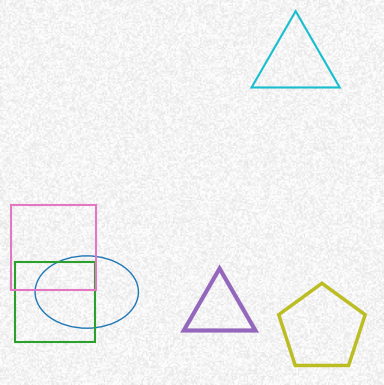[{"shape": "oval", "thickness": 1, "radius": 0.67, "center": [0.225, 0.241]}, {"shape": "square", "thickness": 1.5, "radius": 0.52, "center": [0.143, 0.216]}, {"shape": "triangle", "thickness": 3, "radius": 0.54, "center": [0.57, 0.195]}, {"shape": "square", "thickness": 1.5, "radius": 0.55, "center": [0.139, 0.356]}, {"shape": "pentagon", "thickness": 2.5, "radius": 0.59, "center": [0.836, 0.146]}, {"shape": "triangle", "thickness": 1.5, "radius": 0.66, "center": [0.768, 0.839]}]